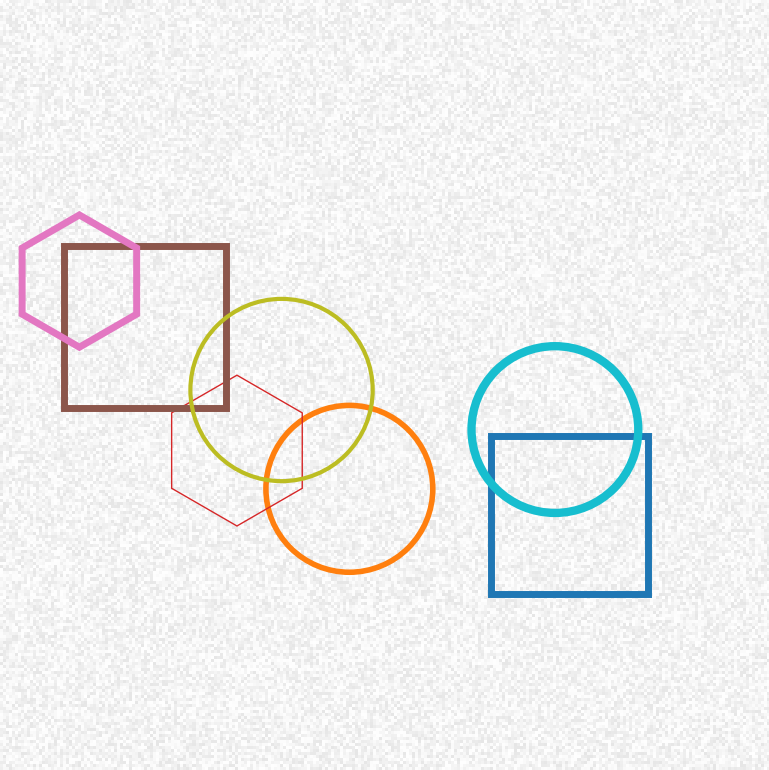[{"shape": "square", "thickness": 2.5, "radius": 0.51, "center": [0.739, 0.331]}, {"shape": "circle", "thickness": 2, "radius": 0.54, "center": [0.454, 0.365]}, {"shape": "hexagon", "thickness": 0.5, "radius": 0.49, "center": [0.308, 0.415]}, {"shape": "square", "thickness": 2.5, "radius": 0.53, "center": [0.188, 0.575]}, {"shape": "hexagon", "thickness": 2.5, "radius": 0.43, "center": [0.103, 0.635]}, {"shape": "circle", "thickness": 1.5, "radius": 0.59, "center": [0.366, 0.493]}, {"shape": "circle", "thickness": 3, "radius": 0.54, "center": [0.721, 0.442]}]